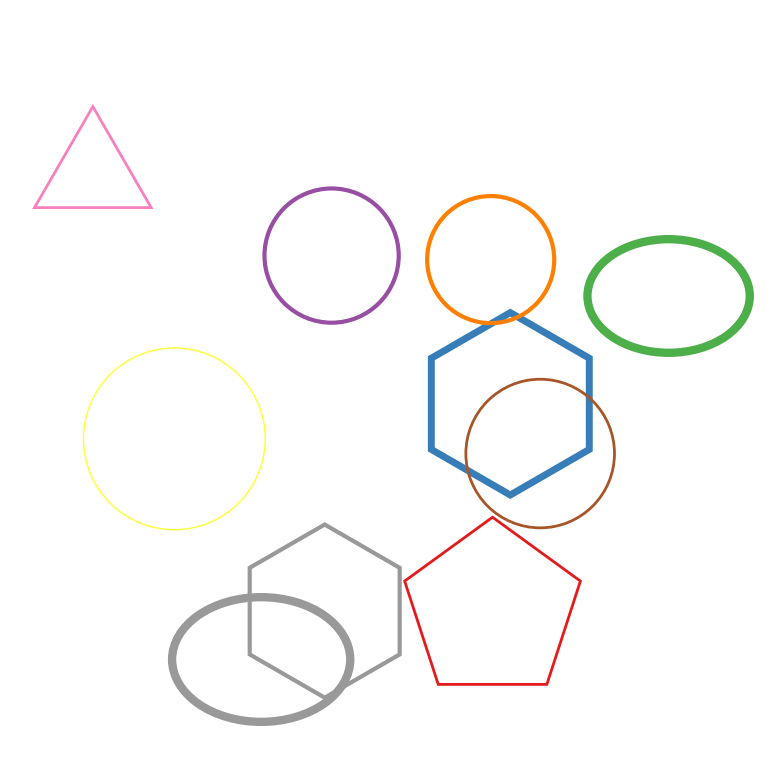[{"shape": "pentagon", "thickness": 1, "radius": 0.6, "center": [0.64, 0.208]}, {"shape": "hexagon", "thickness": 2.5, "radius": 0.59, "center": [0.663, 0.476]}, {"shape": "oval", "thickness": 3, "radius": 0.53, "center": [0.868, 0.616]}, {"shape": "circle", "thickness": 1.5, "radius": 0.44, "center": [0.431, 0.668]}, {"shape": "circle", "thickness": 1.5, "radius": 0.41, "center": [0.637, 0.663]}, {"shape": "circle", "thickness": 0.5, "radius": 0.59, "center": [0.226, 0.43]}, {"shape": "circle", "thickness": 1, "radius": 0.48, "center": [0.702, 0.411]}, {"shape": "triangle", "thickness": 1, "radius": 0.44, "center": [0.121, 0.774]}, {"shape": "oval", "thickness": 3, "radius": 0.58, "center": [0.339, 0.143]}, {"shape": "hexagon", "thickness": 1.5, "radius": 0.56, "center": [0.422, 0.206]}]